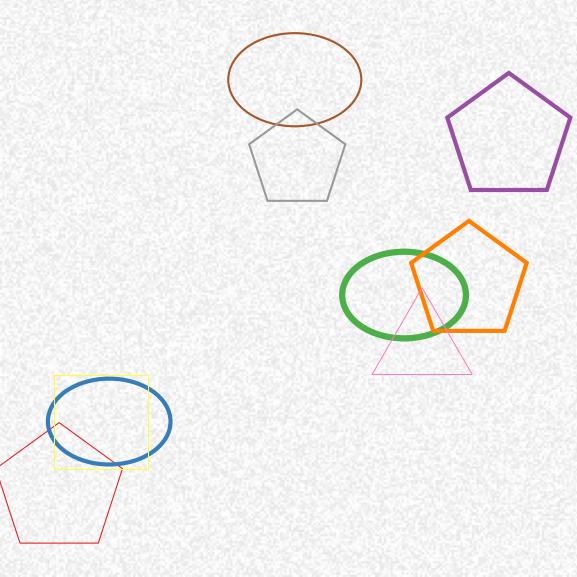[{"shape": "pentagon", "thickness": 0.5, "radius": 0.58, "center": [0.102, 0.152]}, {"shape": "oval", "thickness": 2, "radius": 0.53, "center": [0.189, 0.269]}, {"shape": "oval", "thickness": 3, "radius": 0.54, "center": [0.7, 0.488]}, {"shape": "pentagon", "thickness": 2, "radius": 0.56, "center": [0.881, 0.761]}, {"shape": "pentagon", "thickness": 2, "radius": 0.53, "center": [0.812, 0.511]}, {"shape": "square", "thickness": 0.5, "radius": 0.41, "center": [0.174, 0.269]}, {"shape": "oval", "thickness": 1, "radius": 0.58, "center": [0.51, 0.861]}, {"shape": "triangle", "thickness": 0.5, "radius": 0.5, "center": [0.731, 0.401]}, {"shape": "pentagon", "thickness": 1, "radius": 0.44, "center": [0.515, 0.722]}]